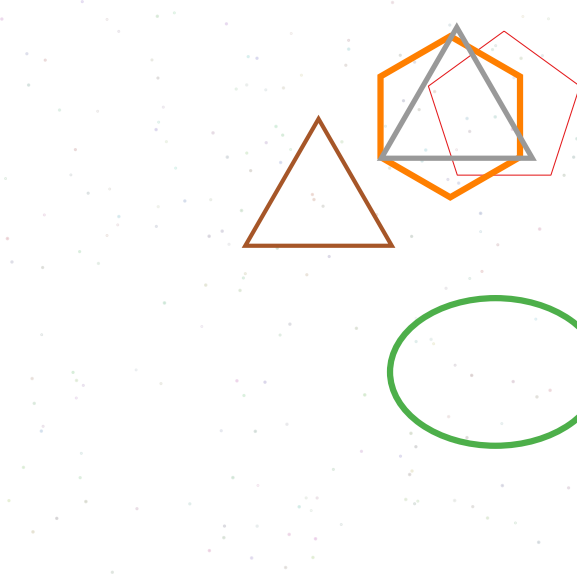[{"shape": "pentagon", "thickness": 0.5, "radius": 0.69, "center": [0.873, 0.807]}, {"shape": "oval", "thickness": 3, "radius": 0.91, "center": [0.858, 0.355]}, {"shape": "hexagon", "thickness": 3, "radius": 0.7, "center": [0.78, 0.797]}, {"shape": "triangle", "thickness": 2, "radius": 0.73, "center": [0.552, 0.647]}, {"shape": "triangle", "thickness": 2.5, "radius": 0.75, "center": [0.791, 0.801]}]